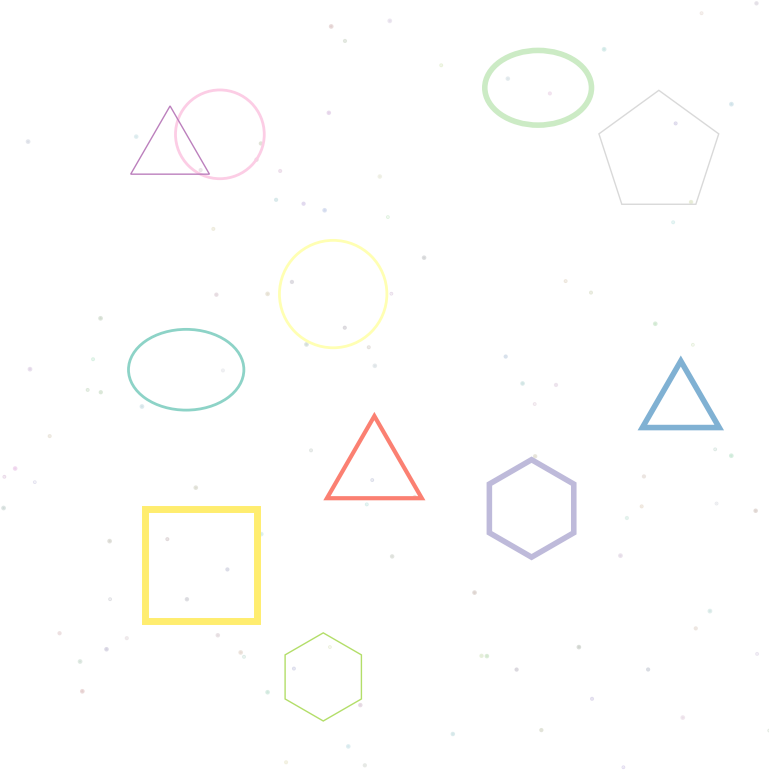[{"shape": "oval", "thickness": 1, "radius": 0.37, "center": [0.242, 0.52]}, {"shape": "circle", "thickness": 1, "radius": 0.35, "center": [0.433, 0.618]}, {"shape": "hexagon", "thickness": 2, "radius": 0.32, "center": [0.69, 0.34]}, {"shape": "triangle", "thickness": 1.5, "radius": 0.36, "center": [0.486, 0.389]}, {"shape": "triangle", "thickness": 2, "radius": 0.29, "center": [0.884, 0.474]}, {"shape": "hexagon", "thickness": 0.5, "radius": 0.29, "center": [0.42, 0.121]}, {"shape": "circle", "thickness": 1, "radius": 0.29, "center": [0.286, 0.826]}, {"shape": "pentagon", "thickness": 0.5, "radius": 0.41, "center": [0.856, 0.801]}, {"shape": "triangle", "thickness": 0.5, "radius": 0.3, "center": [0.221, 0.803]}, {"shape": "oval", "thickness": 2, "radius": 0.35, "center": [0.699, 0.886]}, {"shape": "square", "thickness": 2.5, "radius": 0.36, "center": [0.261, 0.266]}]